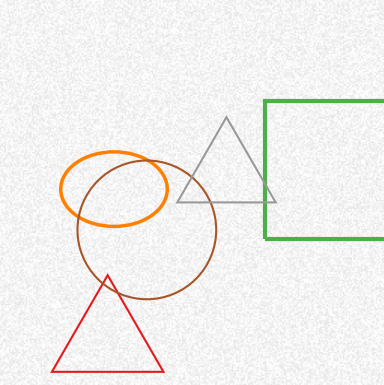[{"shape": "triangle", "thickness": 1.5, "radius": 0.84, "center": [0.28, 0.118]}, {"shape": "square", "thickness": 3, "radius": 0.89, "center": [0.867, 0.559]}, {"shape": "oval", "thickness": 2.5, "radius": 0.69, "center": [0.296, 0.509]}, {"shape": "circle", "thickness": 1.5, "radius": 0.9, "center": [0.381, 0.403]}, {"shape": "triangle", "thickness": 1.5, "radius": 0.74, "center": [0.588, 0.548]}]